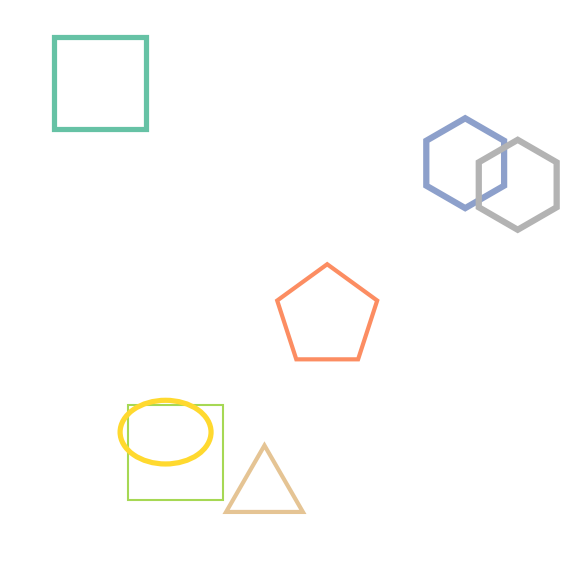[{"shape": "square", "thickness": 2.5, "radius": 0.4, "center": [0.172, 0.856]}, {"shape": "pentagon", "thickness": 2, "radius": 0.46, "center": [0.567, 0.451]}, {"shape": "hexagon", "thickness": 3, "radius": 0.39, "center": [0.806, 0.717]}, {"shape": "square", "thickness": 1, "radius": 0.41, "center": [0.304, 0.216]}, {"shape": "oval", "thickness": 2.5, "radius": 0.39, "center": [0.287, 0.251]}, {"shape": "triangle", "thickness": 2, "radius": 0.38, "center": [0.458, 0.151]}, {"shape": "hexagon", "thickness": 3, "radius": 0.39, "center": [0.896, 0.679]}]